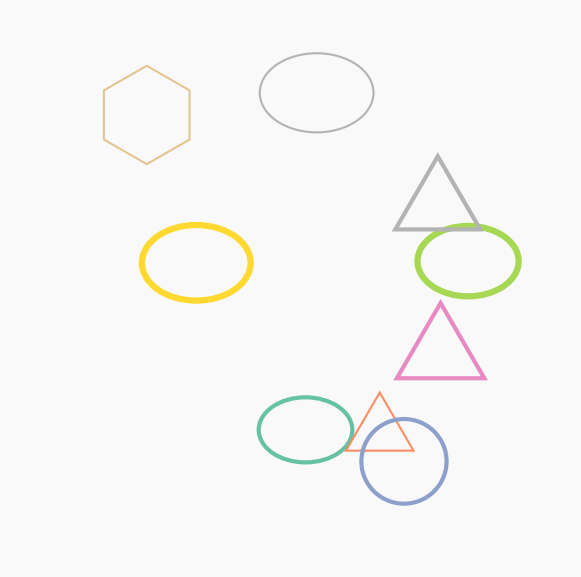[{"shape": "oval", "thickness": 2, "radius": 0.4, "center": [0.526, 0.255]}, {"shape": "triangle", "thickness": 1, "radius": 0.34, "center": [0.653, 0.252]}, {"shape": "circle", "thickness": 2, "radius": 0.37, "center": [0.695, 0.2]}, {"shape": "triangle", "thickness": 2, "radius": 0.43, "center": [0.758, 0.388]}, {"shape": "oval", "thickness": 3, "radius": 0.44, "center": [0.805, 0.547]}, {"shape": "oval", "thickness": 3, "radius": 0.47, "center": [0.338, 0.544]}, {"shape": "hexagon", "thickness": 1, "radius": 0.43, "center": [0.252, 0.8]}, {"shape": "triangle", "thickness": 2, "radius": 0.42, "center": [0.753, 0.644]}, {"shape": "oval", "thickness": 1, "radius": 0.49, "center": [0.545, 0.838]}]